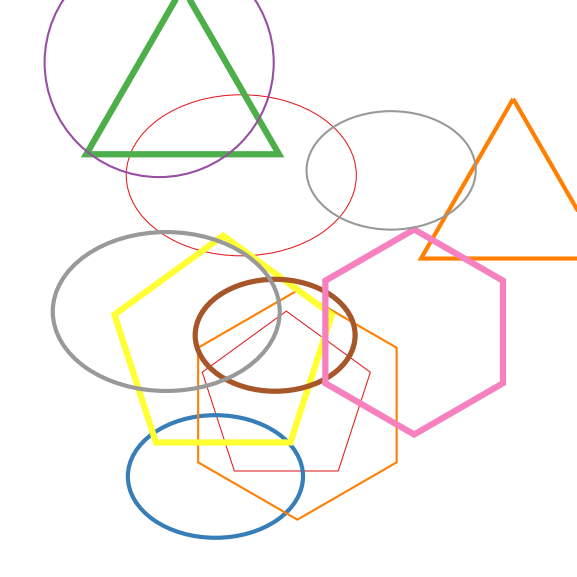[{"shape": "oval", "thickness": 0.5, "radius": 1.0, "center": [0.418, 0.696]}, {"shape": "pentagon", "thickness": 0.5, "radius": 0.77, "center": [0.496, 0.307]}, {"shape": "oval", "thickness": 2, "radius": 0.76, "center": [0.373, 0.174]}, {"shape": "triangle", "thickness": 3, "radius": 0.96, "center": [0.316, 0.828]}, {"shape": "circle", "thickness": 1, "radius": 0.99, "center": [0.276, 0.891]}, {"shape": "triangle", "thickness": 2, "radius": 0.92, "center": [0.889, 0.644]}, {"shape": "hexagon", "thickness": 1, "radius": 0.99, "center": [0.515, 0.298]}, {"shape": "pentagon", "thickness": 3, "radius": 0.99, "center": [0.386, 0.393]}, {"shape": "oval", "thickness": 2.5, "radius": 0.69, "center": [0.476, 0.419]}, {"shape": "hexagon", "thickness": 3, "radius": 0.89, "center": [0.717, 0.424]}, {"shape": "oval", "thickness": 2, "radius": 0.98, "center": [0.288, 0.46]}, {"shape": "oval", "thickness": 1, "radius": 0.73, "center": [0.677, 0.704]}]